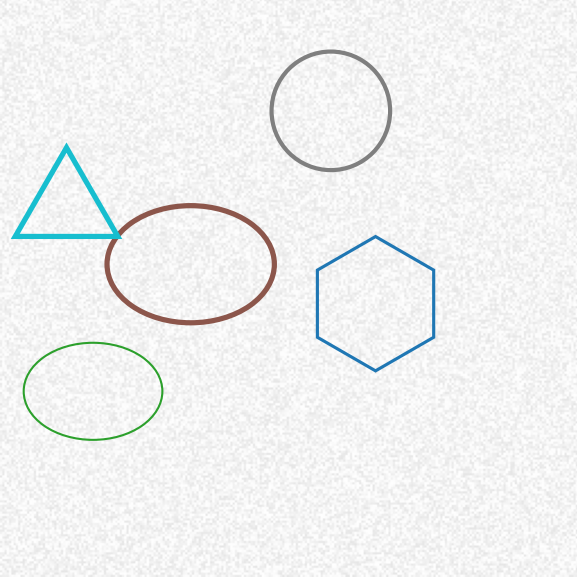[{"shape": "hexagon", "thickness": 1.5, "radius": 0.58, "center": [0.65, 0.473]}, {"shape": "oval", "thickness": 1, "radius": 0.6, "center": [0.161, 0.322]}, {"shape": "oval", "thickness": 2.5, "radius": 0.72, "center": [0.33, 0.542]}, {"shape": "circle", "thickness": 2, "radius": 0.51, "center": [0.573, 0.807]}, {"shape": "triangle", "thickness": 2.5, "radius": 0.51, "center": [0.115, 0.641]}]